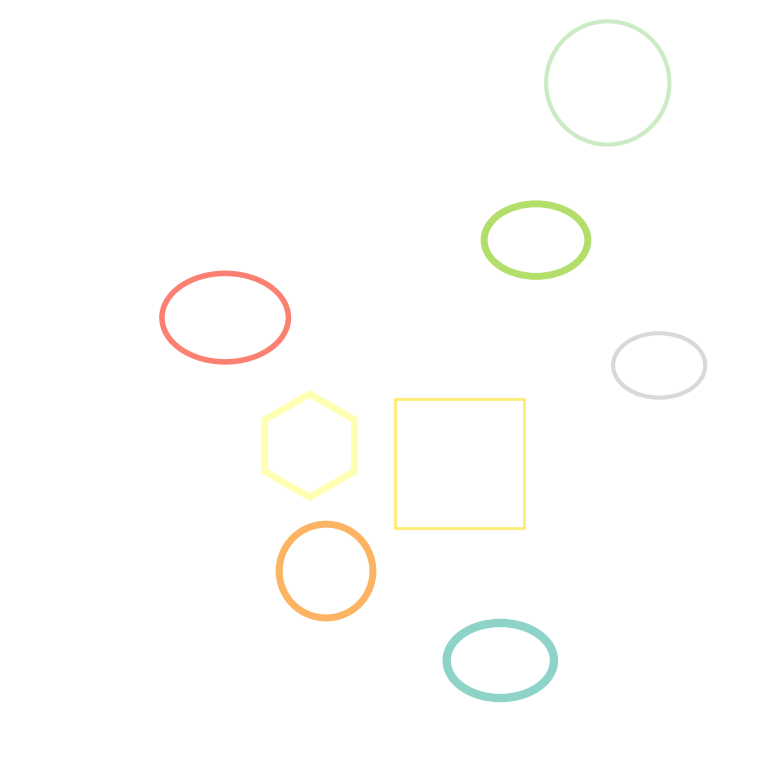[{"shape": "oval", "thickness": 3, "radius": 0.35, "center": [0.65, 0.142]}, {"shape": "hexagon", "thickness": 2.5, "radius": 0.34, "center": [0.402, 0.421]}, {"shape": "oval", "thickness": 2, "radius": 0.41, "center": [0.292, 0.587]}, {"shape": "circle", "thickness": 2.5, "radius": 0.3, "center": [0.423, 0.258]}, {"shape": "oval", "thickness": 2.5, "radius": 0.34, "center": [0.696, 0.688]}, {"shape": "oval", "thickness": 1.5, "radius": 0.3, "center": [0.856, 0.525]}, {"shape": "circle", "thickness": 1.5, "radius": 0.4, "center": [0.789, 0.892]}, {"shape": "square", "thickness": 1, "radius": 0.42, "center": [0.597, 0.398]}]